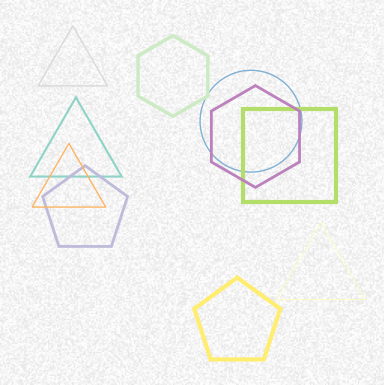[{"shape": "triangle", "thickness": 1.5, "radius": 0.69, "center": [0.197, 0.61]}, {"shape": "triangle", "thickness": 0.5, "radius": 0.67, "center": [0.833, 0.288]}, {"shape": "pentagon", "thickness": 2, "radius": 0.58, "center": [0.221, 0.454]}, {"shape": "circle", "thickness": 1, "radius": 0.66, "center": [0.652, 0.685]}, {"shape": "triangle", "thickness": 1, "radius": 0.55, "center": [0.179, 0.517]}, {"shape": "square", "thickness": 3, "radius": 0.6, "center": [0.753, 0.595]}, {"shape": "triangle", "thickness": 1, "radius": 0.52, "center": [0.189, 0.829]}, {"shape": "hexagon", "thickness": 2, "radius": 0.66, "center": [0.663, 0.645]}, {"shape": "hexagon", "thickness": 2.5, "radius": 0.52, "center": [0.449, 0.803]}, {"shape": "pentagon", "thickness": 3, "radius": 0.59, "center": [0.616, 0.162]}]